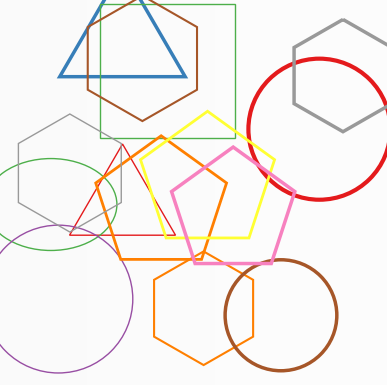[{"shape": "circle", "thickness": 3, "radius": 0.92, "center": [0.824, 0.664]}, {"shape": "triangle", "thickness": 1, "radius": 0.79, "center": [0.316, 0.468]}, {"shape": "triangle", "thickness": 2.5, "radius": 0.93, "center": [0.316, 0.894]}, {"shape": "square", "thickness": 1, "radius": 0.87, "center": [0.431, 0.816]}, {"shape": "oval", "thickness": 1, "radius": 0.85, "center": [0.131, 0.469]}, {"shape": "circle", "thickness": 1, "radius": 0.96, "center": [0.151, 0.223]}, {"shape": "hexagon", "thickness": 1.5, "radius": 0.74, "center": [0.525, 0.199]}, {"shape": "pentagon", "thickness": 2, "radius": 0.89, "center": [0.416, 0.47]}, {"shape": "pentagon", "thickness": 2, "radius": 0.91, "center": [0.536, 0.529]}, {"shape": "hexagon", "thickness": 1.5, "radius": 0.81, "center": [0.367, 0.848]}, {"shape": "circle", "thickness": 2.5, "radius": 0.72, "center": [0.725, 0.181]}, {"shape": "pentagon", "thickness": 2.5, "radius": 0.84, "center": [0.602, 0.451]}, {"shape": "hexagon", "thickness": 2.5, "radius": 0.73, "center": [0.885, 0.804]}, {"shape": "hexagon", "thickness": 1, "radius": 0.77, "center": [0.18, 0.551]}]